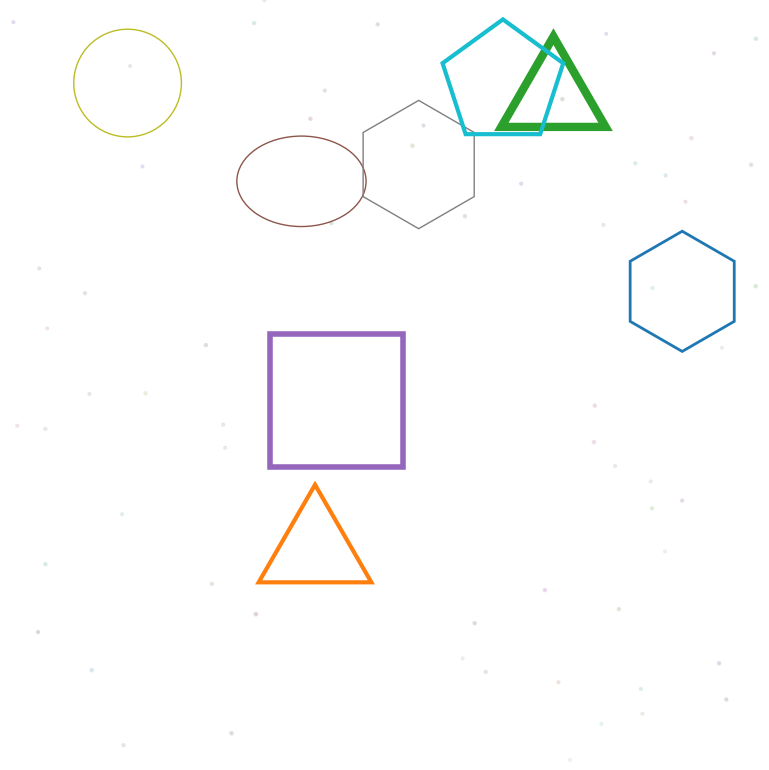[{"shape": "hexagon", "thickness": 1, "radius": 0.39, "center": [0.886, 0.622]}, {"shape": "triangle", "thickness": 1.5, "radius": 0.42, "center": [0.409, 0.286]}, {"shape": "triangle", "thickness": 3, "radius": 0.39, "center": [0.719, 0.874]}, {"shape": "square", "thickness": 2, "radius": 0.43, "center": [0.437, 0.48]}, {"shape": "oval", "thickness": 0.5, "radius": 0.42, "center": [0.391, 0.765]}, {"shape": "hexagon", "thickness": 0.5, "radius": 0.42, "center": [0.544, 0.786]}, {"shape": "circle", "thickness": 0.5, "radius": 0.35, "center": [0.166, 0.892]}, {"shape": "pentagon", "thickness": 1.5, "radius": 0.41, "center": [0.653, 0.892]}]